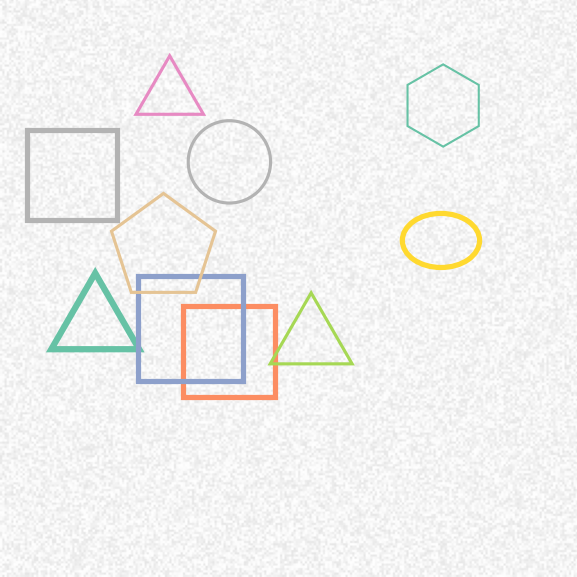[{"shape": "triangle", "thickness": 3, "radius": 0.44, "center": [0.165, 0.438]}, {"shape": "hexagon", "thickness": 1, "radius": 0.36, "center": [0.767, 0.816]}, {"shape": "square", "thickness": 2.5, "radius": 0.4, "center": [0.397, 0.39]}, {"shape": "square", "thickness": 2.5, "radius": 0.46, "center": [0.33, 0.431]}, {"shape": "triangle", "thickness": 1.5, "radius": 0.34, "center": [0.294, 0.835]}, {"shape": "triangle", "thickness": 1.5, "radius": 0.41, "center": [0.539, 0.41]}, {"shape": "oval", "thickness": 2.5, "radius": 0.33, "center": [0.764, 0.583]}, {"shape": "pentagon", "thickness": 1.5, "radius": 0.47, "center": [0.283, 0.569]}, {"shape": "square", "thickness": 2.5, "radius": 0.39, "center": [0.125, 0.697]}, {"shape": "circle", "thickness": 1.5, "radius": 0.36, "center": [0.397, 0.719]}]